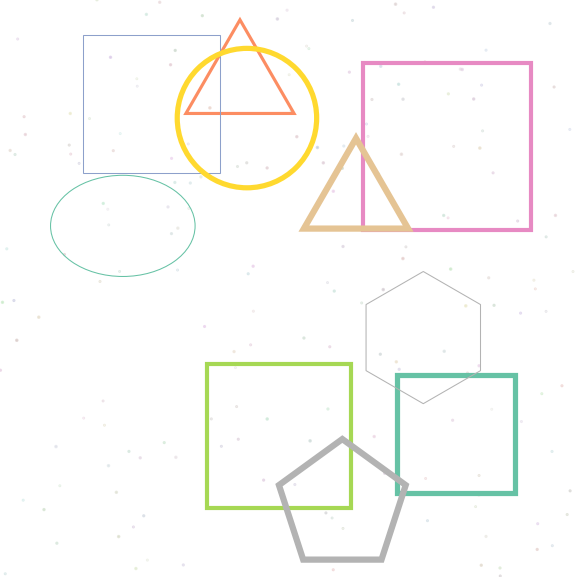[{"shape": "square", "thickness": 2.5, "radius": 0.51, "center": [0.79, 0.247]}, {"shape": "oval", "thickness": 0.5, "radius": 0.63, "center": [0.213, 0.608]}, {"shape": "triangle", "thickness": 1.5, "radius": 0.54, "center": [0.416, 0.857]}, {"shape": "square", "thickness": 0.5, "radius": 0.6, "center": [0.262, 0.819]}, {"shape": "square", "thickness": 2, "radius": 0.73, "center": [0.774, 0.746]}, {"shape": "square", "thickness": 2, "radius": 0.62, "center": [0.483, 0.244]}, {"shape": "circle", "thickness": 2.5, "radius": 0.6, "center": [0.428, 0.795]}, {"shape": "triangle", "thickness": 3, "radius": 0.52, "center": [0.616, 0.655]}, {"shape": "pentagon", "thickness": 3, "radius": 0.58, "center": [0.593, 0.123]}, {"shape": "hexagon", "thickness": 0.5, "radius": 0.57, "center": [0.733, 0.415]}]